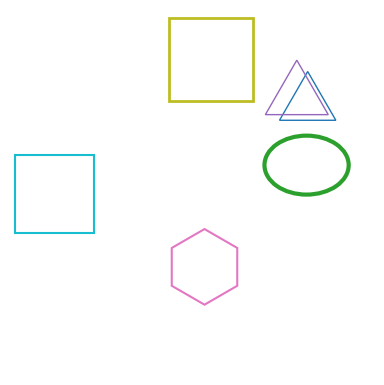[{"shape": "triangle", "thickness": 1, "radius": 0.42, "center": [0.799, 0.73]}, {"shape": "oval", "thickness": 3, "radius": 0.55, "center": [0.796, 0.571]}, {"shape": "triangle", "thickness": 1, "radius": 0.47, "center": [0.771, 0.749]}, {"shape": "hexagon", "thickness": 1.5, "radius": 0.49, "center": [0.531, 0.307]}, {"shape": "square", "thickness": 2, "radius": 0.54, "center": [0.548, 0.846]}, {"shape": "square", "thickness": 1.5, "radius": 0.51, "center": [0.142, 0.496]}]